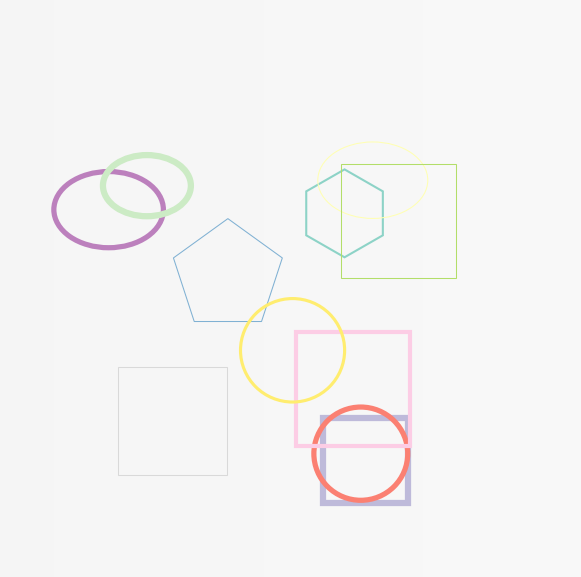[{"shape": "hexagon", "thickness": 1, "radius": 0.38, "center": [0.593, 0.63]}, {"shape": "oval", "thickness": 0.5, "radius": 0.47, "center": [0.641, 0.687]}, {"shape": "square", "thickness": 3, "radius": 0.37, "center": [0.628, 0.202]}, {"shape": "circle", "thickness": 2.5, "radius": 0.4, "center": [0.621, 0.214]}, {"shape": "pentagon", "thickness": 0.5, "radius": 0.49, "center": [0.392, 0.522]}, {"shape": "square", "thickness": 0.5, "radius": 0.49, "center": [0.685, 0.617]}, {"shape": "square", "thickness": 2, "radius": 0.49, "center": [0.607, 0.325]}, {"shape": "square", "thickness": 0.5, "radius": 0.47, "center": [0.297, 0.27]}, {"shape": "oval", "thickness": 2.5, "radius": 0.47, "center": [0.187, 0.636]}, {"shape": "oval", "thickness": 3, "radius": 0.38, "center": [0.253, 0.678]}, {"shape": "circle", "thickness": 1.5, "radius": 0.45, "center": [0.503, 0.393]}]